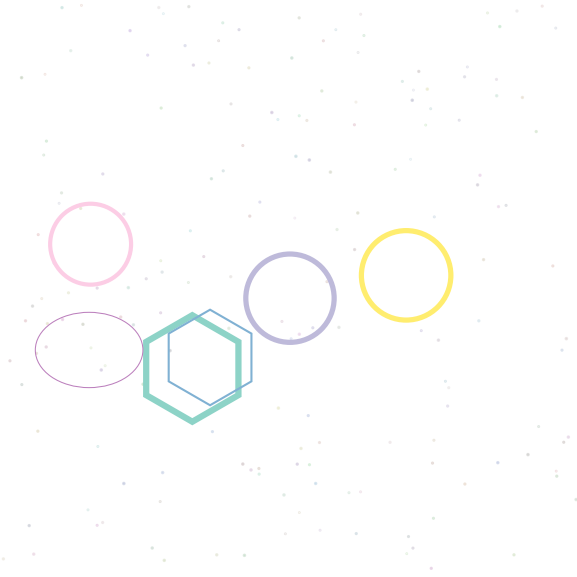[{"shape": "hexagon", "thickness": 3, "radius": 0.46, "center": [0.333, 0.361]}, {"shape": "circle", "thickness": 2.5, "radius": 0.38, "center": [0.502, 0.483]}, {"shape": "hexagon", "thickness": 1, "radius": 0.41, "center": [0.364, 0.38]}, {"shape": "circle", "thickness": 2, "radius": 0.35, "center": [0.157, 0.576]}, {"shape": "oval", "thickness": 0.5, "radius": 0.47, "center": [0.154, 0.393]}, {"shape": "circle", "thickness": 2.5, "radius": 0.39, "center": [0.703, 0.522]}]